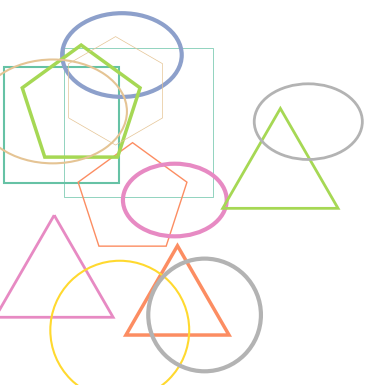[{"shape": "square", "thickness": 1.5, "radius": 0.75, "center": [0.16, 0.676]}, {"shape": "square", "thickness": 0.5, "radius": 0.97, "center": [0.36, 0.681]}, {"shape": "triangle", "thickness": 2.5, "radius": 0.77, "center": [0.461, 0.207]}, {"shape": "pentagon", "thickness": 1, "radius": 0.74, "center": [0.344, 0.481]}, {"shape": "oval", "thickness": 3, "radius": 0.78, "center": [0.317, 0.857]}, {"shape": "oval", "thickness": 3, "radius": 0.67, "center": [0.454, 0.48]}, {"shape": "triangle", "thickness": 2, "radius": 0.88, "center": [0.141, 0.264]}, {"shape": "triangle", "thickness": 2, "radius": 0.86, "center": [0.728, 0.545]}, {"shape": "pentagon", "thickness": 2.5, "radius": 0.8, "center": [0.211, 0.722]}, {"shape": "circle", "thickness": 1.5, "radius": 0.9, "center": [0.311, 0.142]}, {"shape": "oval", "thickness": 1.5, "radius": 0.96, "center": [0.137, 0.711]}, {"shape": "hexagon", "thickness": 0.5, "radius": 0.7, "center": [0.3, 0.764]}, {"shape": "circle", "thickness": 3, "radius": 0.73, "center": [0.531, 0.182]}, {"shape": "oval", "thickness": 2, "radius": 0.7, "center": [0.801, 0.684]}]